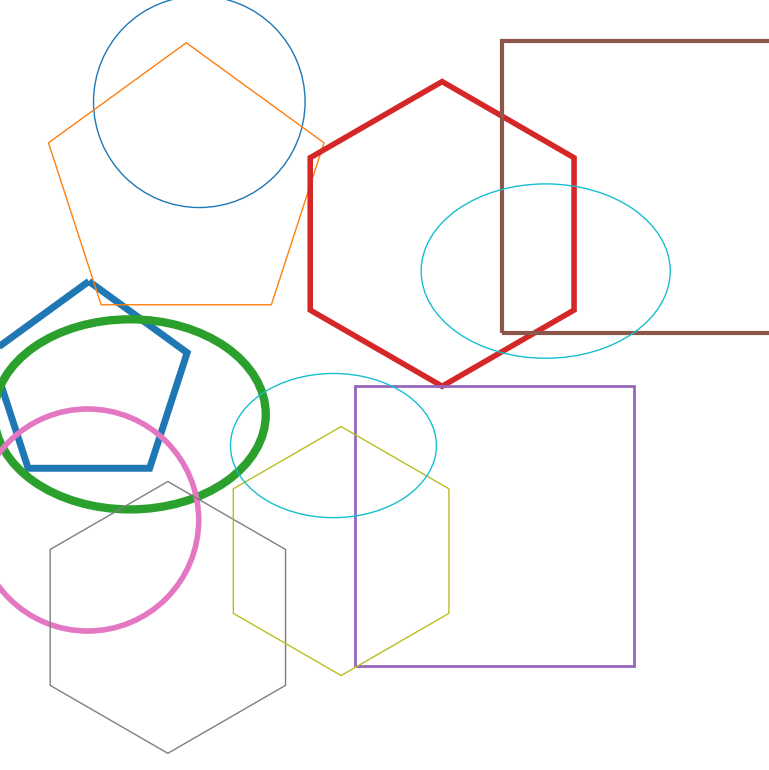[{"shape": "circle", "thickness": 0.5, "radius": 0.69, "center": [0.259, 0.868]}, {"shape": "pentagon", "thickness": 2.5, "radius": 0.67, "center": [0.115, 0.5]}, {"shape": "pentagon", "thickness": 0.5, "radius": 0.94, "center": [0.242, 0.756]}, {"shape": "oval", "thickness": 3, "radius": 0.88, "center": [0.169, 0.462]}, {"shape": "hexagon", "thickness": 2, "radius": 0.99, "center": [0.574, 0.696]}, {"shape": "square", "thickness": 1, "radius": 0.91, "center": [0.642, 0.317]}, {"shape": "square", "thickness": 1.5, "radius": 0.95, "center": [0.841, 0.758]}, {"shape": "circle", "thickness": 2, "radius": 0.72, "center": [0.114, 0.325]}, {"shape": "hexagon", "thickness": 0.5, "radius": 0.88, "center": [0.218, 0.198]}, {"shape": "hexagon", "thickness": 0.5, "radius": 0.81, "center": [0.443, 0.284]}, {"shape": "oval", "thickness": 0.5, "radius": 0.81, "center": [0.709, 0.648]}, {"shape": "oval", "thickness": 0.5, "radius": 0.67, "center": [0.433, 0.421]}]